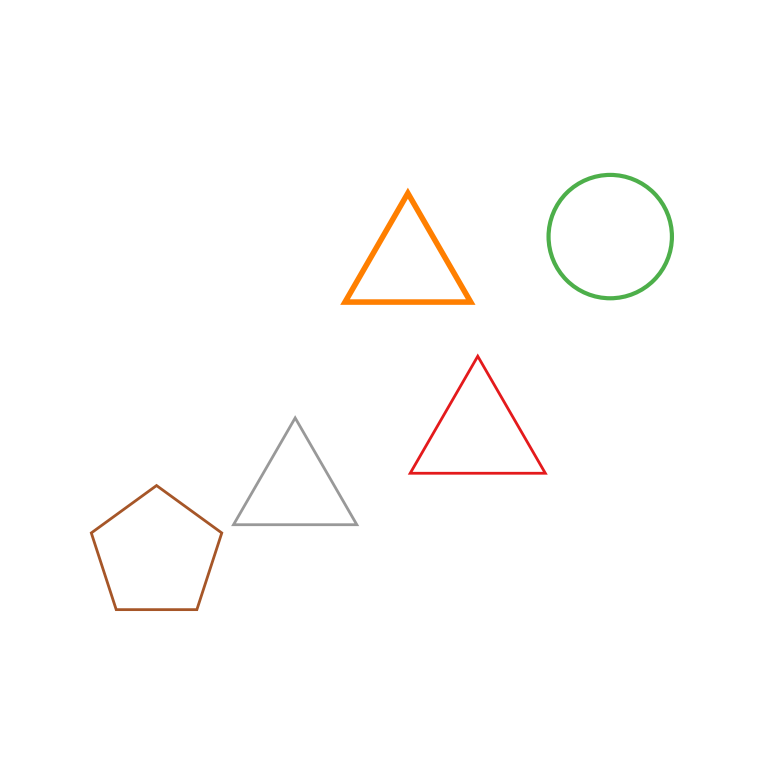[{"shape": "triangle", "thickness": 1, "radius": 0.51, "center": [0.62, 0.436]}, {"shape": "circle", "thickness": 1.5, "radius": 0.4, "center": [0.793, 0.693]}, {"shape": "triangle", "thickness": 2, "radius": 0.47, "center": [0.53, 0.655]}, {"shape": "pentagon", "thickness": 1, "radius": 0.45, "center": [0.203, 0.28]}, {"shape": "triangle", "thickness": 1, "radius": 0.46, "center": [0.383, 0.365]}]